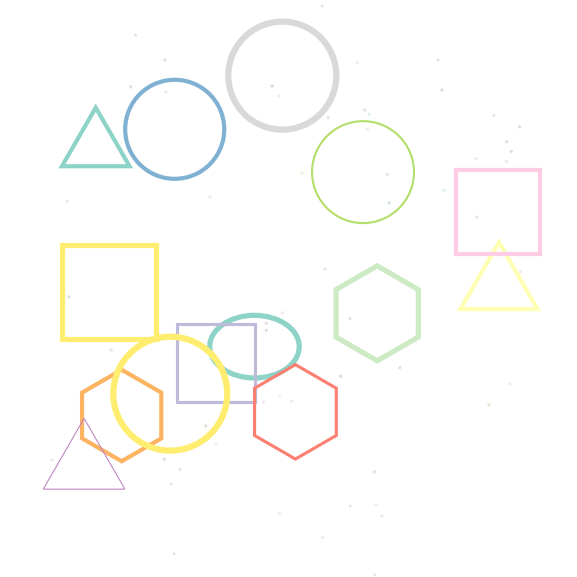[{"shape": "triangle", "thickness": 2, "radius": 0.34, "center": [0.166, 0.745]}, {"shape": "oval", "thickness": 2.5, "radius": 0.39, "center": [0.441, 0.399]}, {"shape": "triangle", "thickness": 2, "radius": 0.39, "center": [0.864, 0.502]}, {"shape": "square", "thickness": 1.5, "radius": 0.34, "center": [0.374, 0.371]}, {"shape": "hexagon", "thickness": 1.5, "radius": 0.41, "center": [0.512, 0.286]}, {"shape": "circle", "thickness": 2, "radius": 0.43, "center": [0.303, 0.775]}, {"shape": "hexagon", "thickness": 2, "radius": 0.4, "center": [0.211, 0.28]}, {"shape": "circle", "thickness": 1, "radius": 0.44, "center": [0.629, 0.701]}, {"shape": "square", "thickness": 2, "radius": 0.36, "center": [0.863, 0.632]}, {"shape": "circle", "thickness": 3, "radius": 0.47, "center": [0.489, 0.868]}, {"shape": "triangle", "thickness": 0.5, "radius": 0.41, "center": [0.146, 0.193]}, {"shape": "hexagon", "thickness": 2.5, "radius": 0.41, "center": [0.653, 0.457]}, {"shape": "circle", "thickness": 3, "radius": 0.49, "center": [0.295, 0.317]}, {"shape": "square", "thickness": 2.5, "radius": 0.41, "center": [0.188, 0.493]}]